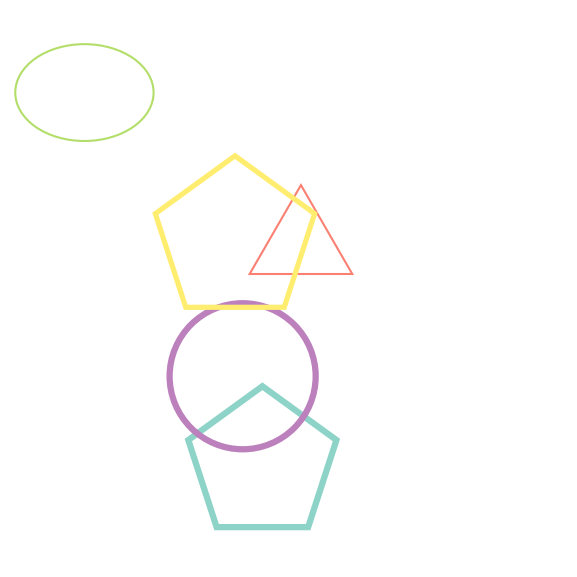[{"shape": "pentagon", "thickness": 3, "radius": 0.67, "center": [0.454, 0.195]}, {"shape": "triangle", "thickness": 1, "radius": 0.51, "center": [0.521, 0.576]}, {"shape": "oval", "thickness": 1, "radius": 0.6, "center": [0.146, 0.839]}, {"shape": "circle", "thickness": 3, "radius": 0.63, "center": [0.42, 0.348]}, {"shape": "pentagon", "thickness": 2.5, "radius": 0.73, "center": [0.407, 0.584]}]